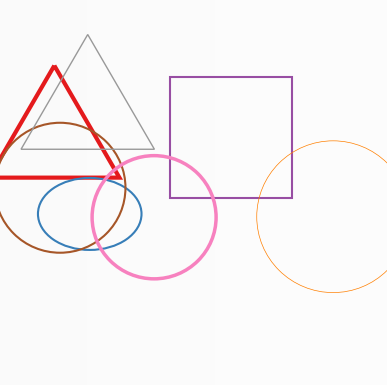[{"shape": "triangle", "thickness": 3, "radius": 0.97, "center": [0.14, 0.636]}, {"shape": "oval", "thickness": 1.5, "radius": 0.67, "center": [0.232, 0.444]}, {"shape": "square", "thickness": 1.5, "radius": 0.79, "center": [0.597, 0.642]}, {"shape": "circle", "thickness": 0.5, "radius": 0.99, "center": [0.86, 0.437]}, {"shape": "circle", "thickness": 1.5, "radius": 0.84, "center": [0.155, 0.512]}, {"shape": "circle", "thickness": 2.5, "radius": 0.8, "center": [0.398, 0.436]}, {"shape": "triangle", "thickness": 1, "radius": 0.99, "center": [0.226, 0.712]}]